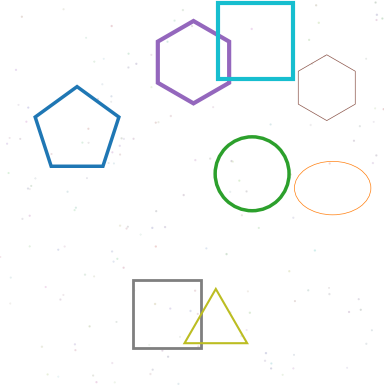[{"shape": "pentagon", "thickness": 2.5, "radius": 0.57, "center": [0.2, 0.661]}, {"shape": "oval", "thickness": 0.5, "radius": 0.5, "center": [0.864, 0.511]}, {"shape": "circle", "thickness": 2.5, "radius": 0.48, "center": [0.655, 0.549]}, {"shape": "hexagon", "thickness": 3, "radius": 0.53, "center": [0.503, 0.838]}, {"shape": "hexagon", "thickness": 0.5, "radius": 0.43, "center": [0.849, 0.772]}, {"shape": "square", "thickness": 2, "radius": 0.44, "center": [0.434, 0.184]}, {"shape": "triangle", "thickness": 1.5, "radius": 0.47, "center": [0.561, 0.156]}, {"shape": "square", "thickness": 3, "radius": 0.49, "center": [0.664, 0.893]}]